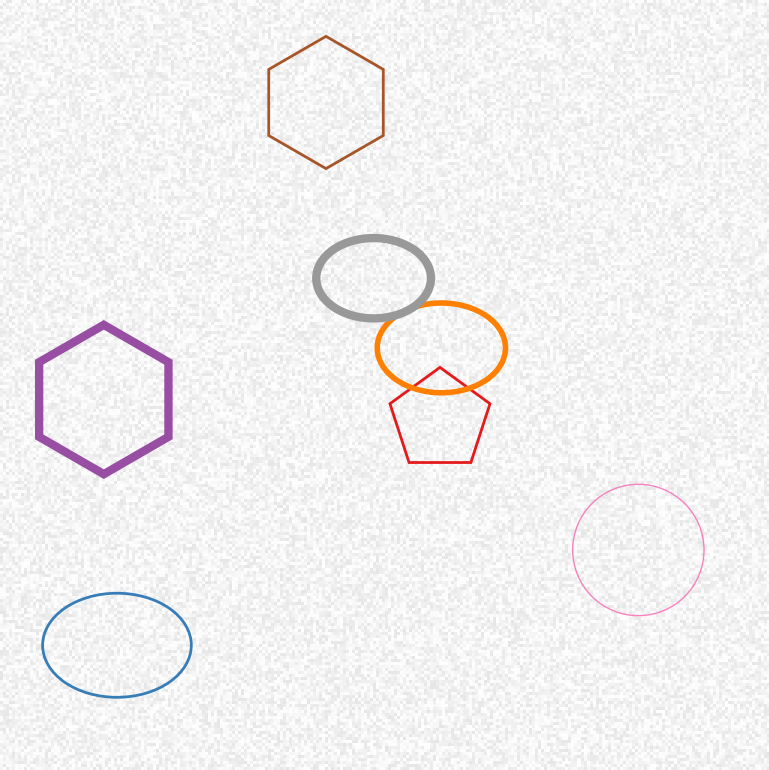[{"shape": "pentagon", "thickness": 1, "radius": 0.34, "center": [0.571, 0.455]}, {"shape": "oval", "thickness": 1, "radius": 0.48, "center": [0.152, 0.162]}, {"shape": "hexagon", "thickness": 3, "radius": 0.48, "center": [0.135, 0.481]}, {"shape": "oval", "thickness": 2, "radius": 0.42, "center": [0.573, 0.548]}, {"shape": "hexagon", "thickness": 1, "radius": 0.43, "center": [0.423, 0.867]}, {"shape": "circle", "thickness": 0.5, "radius": 0.43, "center": [0.829, 0.286]}, {"shape": "oval", "thickness": 3, "radius": 0.37, "center": [0.485, 0.639]}]